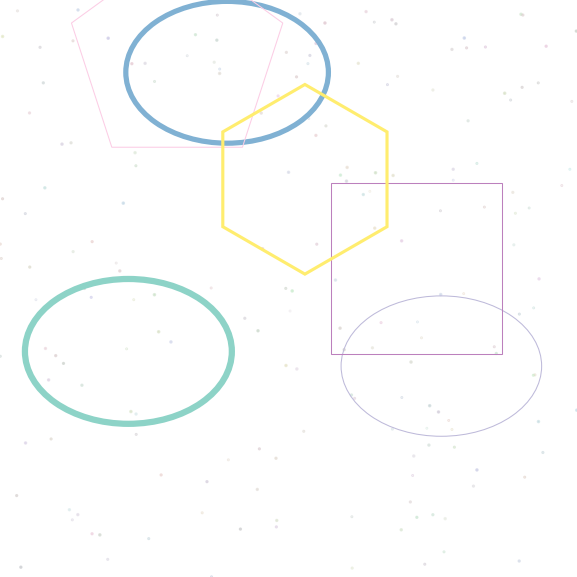[{"shape": "oval", "thickness": 3, "radius": 0.9, "center": [0.222, 0.391]}, {"shape": "oval", "thickness": 0.5, "radius": 0.87, "center": [0.764, 0.365]}, {"shape": "oval", "thickness": 2.5, "radius": 0.88, "center": [0.393, 0.874]}, {"shape": "pentagon", "thickness": 0.5, "radius": 0.96, "center": [0.307, 0.9]}, {"shape": "square", "thickness": 0.5, "radius": 0.74, "center": [0.722, 0.534]}, {"shape": "hexagon", "thickness": 1.5, "radius": 0.82, "center": [0.528, 0.689]}]